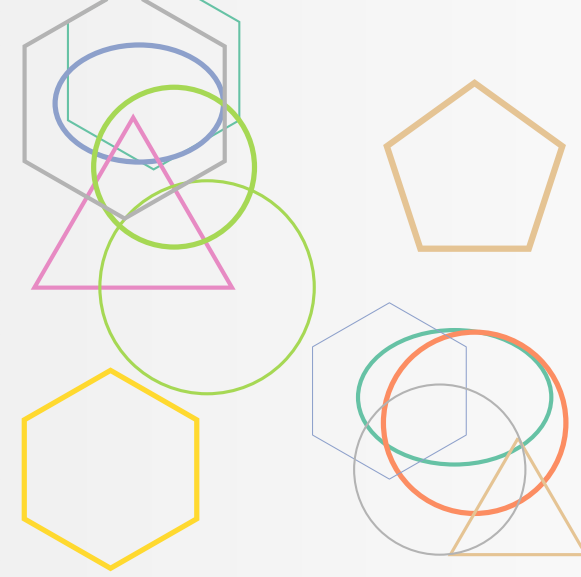[{"shape": "oval", "thickness": 2, "radius": 0.83, "center": [0.782, 0.311]}, {"shape": "hexagon", "thickness": 1, "radius": 0.85, "center": [0.264, 0.876]}, {"shape": "circle", "thickness": 2.5, "radius": 0.78, "center": [0.817, 0.267]}, {"shape": "oval", "thickness": 2.5, "radius": 0.72, "center": [0.24, 0.82]}, {"shape": "hexagon", "thickness": 0.5, "radius": 0.76, "center": [0.67, 0.322]}, {"shape": "triangle", "thickness": 2, "radius": 0.98, "center": [0.229, 0.599]}, {"shape": "circle", "thickness": 1.5, "radius": 0.92, "center": [0.356, 0.502]}, {"shape": "circle", "thickness": 2.5, "radius": 0.69, "center": [0.299, 0.71]}, {"shape": "hexagon", "thickness": 2.5, "radius": 0.86, "center": [0.19, 0.186]}, {"shape": "pentagon", "thickness": 3, "radius": 0.79, "center": [0.816, 0.697]}, {"shape": "triangle", "thickness": 1.5, "radius": 0.67, "center": [0.891, 0.106]}, {"shape": "hexagon", "thickness": 2, "radius": 0.99, "center": [0.214, 0.819]}, {"shape": "circle", "thickness": 1, "radius": 0.74, "center": [0.757, 0.186]}]